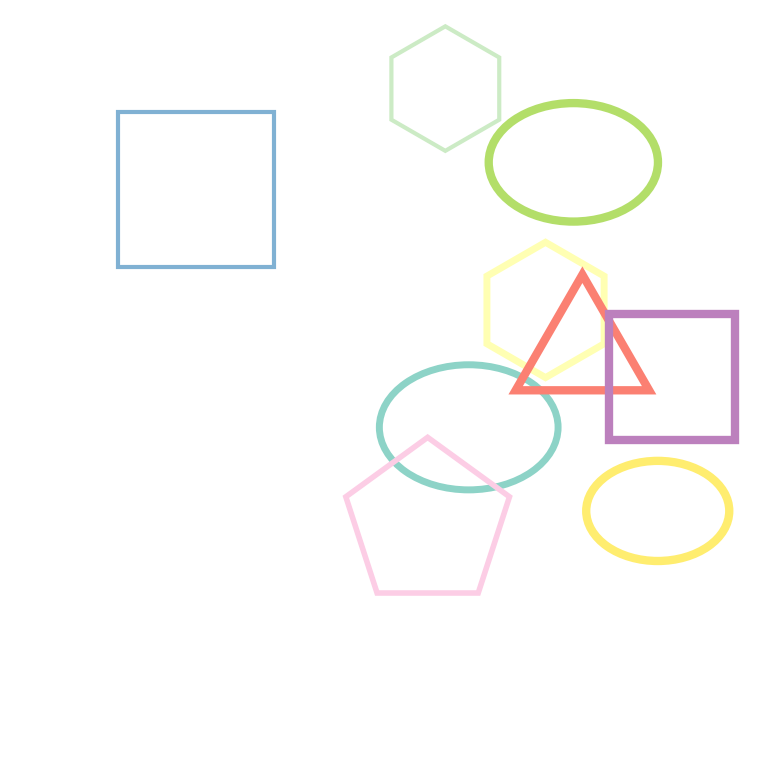[{"shape": "oval", "thickness": 2.5, "radius": 0.58, "center": [0.609, 0.445]}, {"shape": "hexagon", "thickness": 2.5, "radius": 0.44, "center": [0.708, 0.597]}, {"shape": "triangle", "thickness": 3, "radius": 0.5, "center": [0.756, 0.543]}, {"shape": "square", "thickness": 1.5, "radius": 0.5, "center": [0.255, 0.754]}, {"shape": "oval", "thickness": 3, "radius": 0.55, "center": [0.745, 0.789]}, {"shape": "pentagon", "thickness": 2, "radius": 0.56, "center": [0.555, 0.32]}, {"shape": "square", "thickness": 3, "radius": 0.41, "center": [0.873, 0.51]}, {"shape": "hexagon", "thickness": 1.5, "radius": 0.4, "center": [0.578, 0.885]}, {"shape": "oval", "thickness": 3, "radius": 0.46, "center": [0.854, 0.336]}]